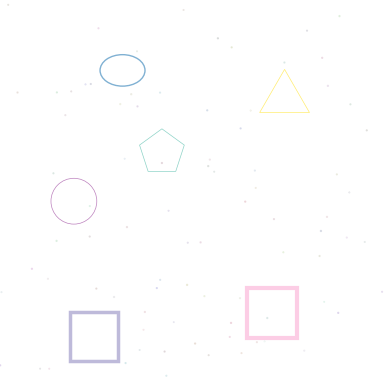[{"shape": "pentagon", "thickness": 0.5, "radius": 0.31, "center": [0.421, 0.604]}, {"shape": "square", "thickness": 2.5, "radius": 0.31, "center": [0.244, 0.126]}, {"shape": "oval", "thickness": 1, "radius": 0.29, "center": [0.318, 0.817]}, {"shape": "square", "thickness": 3, "radius": 0.33, "center": [0.707, 0.186]}, {"shape": "circle", "thickness": 0.5, "radius": 0.3, "center": [0.192, 0.477]}, {"shape": "triangle", "thickness": 0.5, "radius": 0.37, "center": [0.739, 0.745]}]